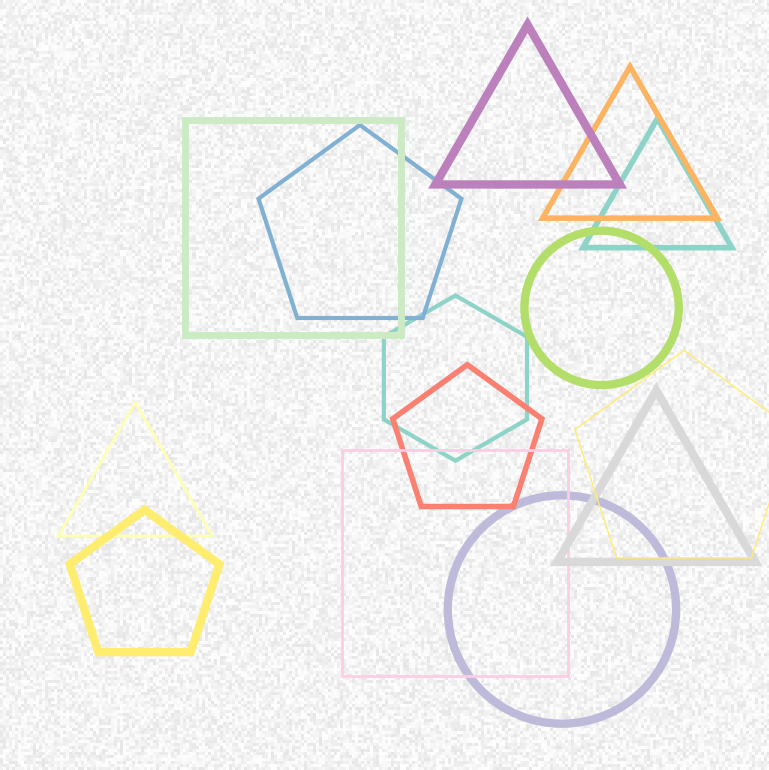[{"shape": "hexagon", "thickness": 1.5, "radius": 0.54, "center": [0.591, 0.509]}, {"shape": "triangle", "thickness": 2, "radius": 0.56, "center": [0.854, 0.734]}, {"shape": "triangle", "thickness": 1, "radius": 0.58, "center": [0.176, 0.362]}, {"shape": "circle", "thickness": 3, "radius": 0.74, "center": [0.73, 0.208]}, {"shape": "pentagon", "thickness": 2, "radius": 0.51, "center": [0.607, 0.425]}, {"shape": "pentagon", "thickness": 1.5, "radius": 0.69, "center": [0.467, 0.699]}, {"shape": "triangle", "thickness": 2, "radius": 0.66, "center": [0.818, 0.782]}, {"shape": "circle", "thickness": 3, "radius": 0.5, "center": [0.781, 0.6]}, {"shape": "square", "thickness": 1, "radius": 0.73, "center": [0.59, 0.269]}, {"shape": "triangle", "thickness": 3, "radius": 0.74, "center": [0.852, 0.344]}, {"shape": "triangle", "thickness": 3, "radius": 0.69, "center": [0.685, 0.83]}, {"shape": "square", "thickness": 2.5, "radius": 0.7, "center": [0.381, 0.704]}, {"shape": "pentagon", "thickness": 3, "radius": 0.51, "center": [0.188, 0.236]}, {"shape": "pentagon", "thickness": 0.5, "radius": 0.75, "center": [0.888, 0.396]}]